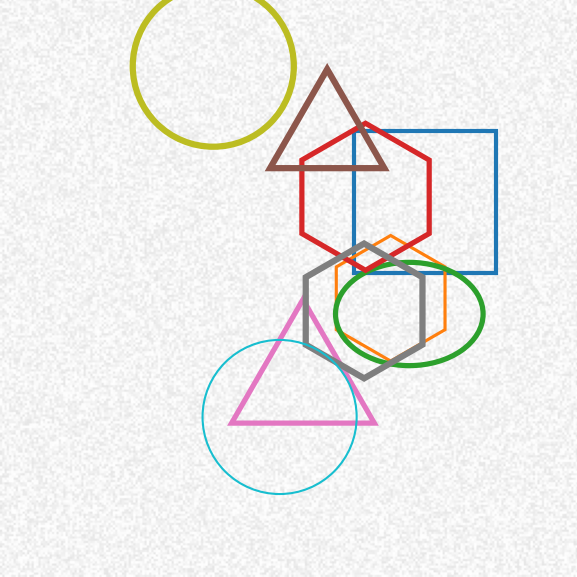[{"shape": "square", "thickness": 2, "radius": 0.62, "center": [0.737, 0.649]}, {"shape": "hexagon", "thickness": 1.5, "radius": 0.54, "center": [0.676, 0.483]}, {"shape": "oval", "thickness": 2.5, "radius": 0.64, "center": [0.709, 0.455]}, {"shape": "hexagon", "thickness": 2.5, "radius": 0.64, "center": [0.633, 0.658]}, {"shape": "triangle", "thickness": 3, "radius": 0.57, "center": [0.567, 0.765]}, {"shape": "triangle", "thickness": 2.5, "radius": 0.71, "center": [0.525, 0.338]}, {"shape": "hexagon", "thickness": 3, "radius": 0.58, "center": [0.63, 0.461]}, {"shape": "circle", "thickness": 3, "radius": 0.7, "center": [0.369, 0.885]}, {"shape": "circle", "thickness": 1, "radius": 0.67, "center": [0.484, 0.277]}]